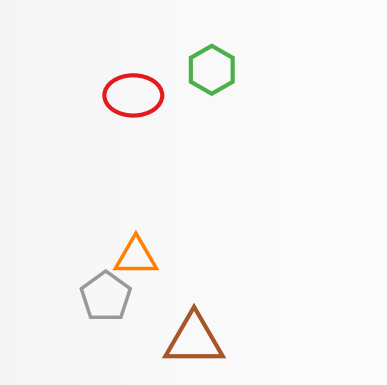[{"shape": "oval", "thickness": 3, "radius": 0.37, "center": [0.344, 0.752]}, {"shape": "hexagon", "thickness": 3, "radius": 0.31, "center": [0.546, 0.819]}, {"shape": "triangle", "thickness": 2.5, "radius": 0.31, "center": [0.351, 0.333]}, {"shape": "triangle", "thickness": 3, "radius": 0.43, "center": [0.501, 0.118]}, {"shape": "pentagon", "thickness": 2.5, "radius": 0.33, "center": [0.273, 0.23]}]